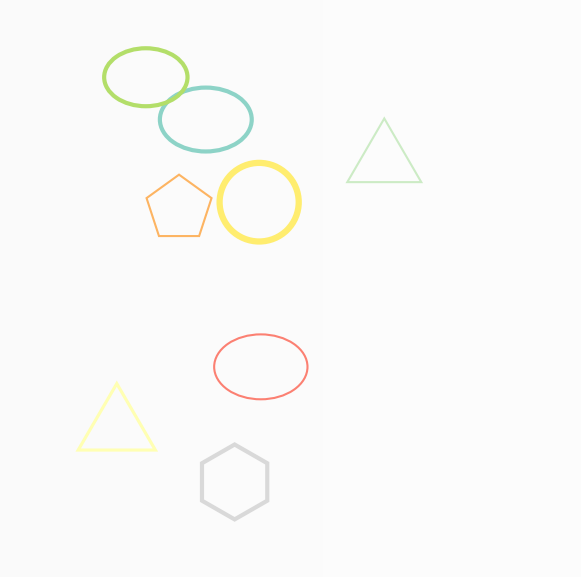[{"shape": "oval", "thickness": 2, "radius": 0.4, "center": [0.354, 0.792]}, {"shape": "triangle", "thickness": 1.5, "radius": 0.38, "center": [0.201, 0.258]}, {"shape": "oval", "thickness": 1, "radius": 0.4, "center": [0.449, 0.364]}, {"shape": "pentagon", "thickness": 1, "radius": 0.29, "center": [0.308, 0.638]}, {"shape": "oval", "thickness": 2, "radius": 0.36, "center": [0.251, 0.865]}, {"shape": "hexagon", "thickness": 2, "radius": 0.32, "center": [0.404, 0.165]}, {"shape": "triangle", "thickness": 1, "radius": 0.37, "center": [0.661, 0.721]}, {"shape": "circle", "thickness": 3, "radius": 0.34, "center": [0.446, 0.649]}]